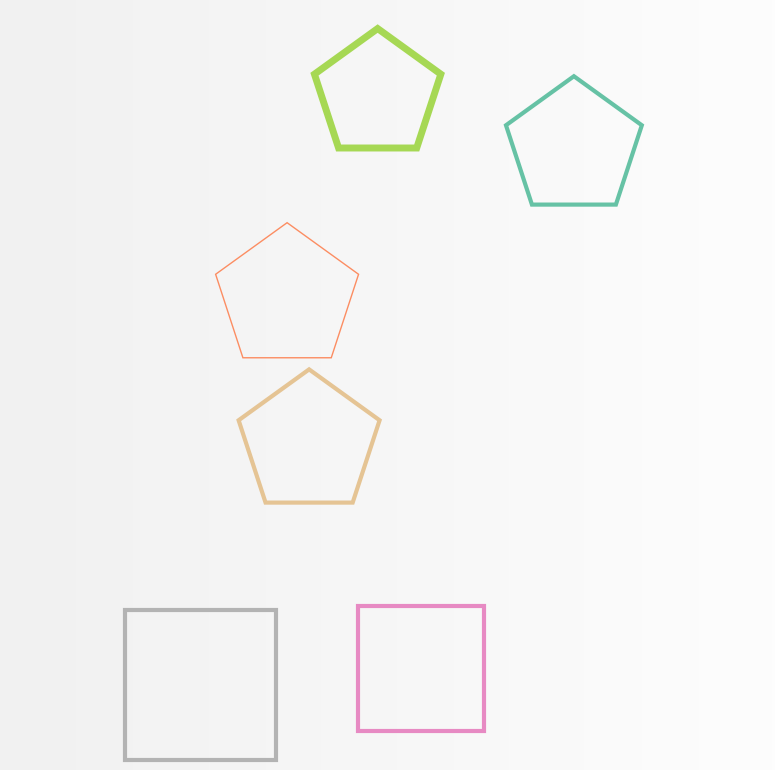[{"shape": "pentagon", "thickness": 1.5, "radius": 0.46, "center": [0.741, 0.809]}, {"shape": "pentagon", "thickness": 0.5, "radius": 0.48, "center": [0.37, 0.614]}, {"shape": "square", "thickness": 1.5, "radius": 0.41, "center": [0.543, 0.131]}, {"shape": "pentagon", "thickness": 2.5, "radius": 0.43, "center": [0.487, 0.877]}, {"shape": "pentagon", "thickness": 1.5, "radius": 0.48, "center": [0.399, 0.425]}, {"shape": "square", "thickness": 1.5, "radius": 0.49, "center": [0.259, 0.111]}]